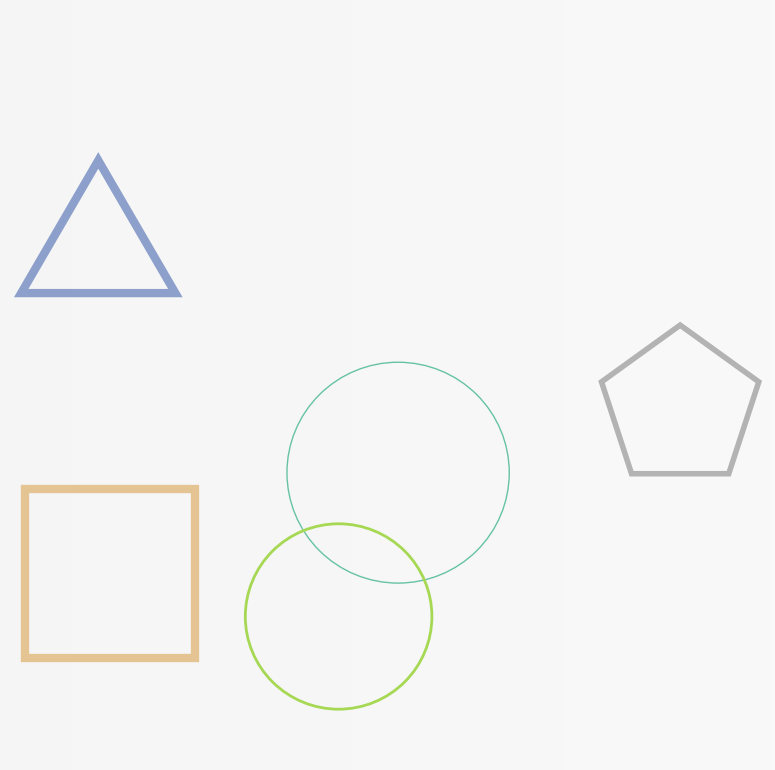[{"shape": "circle", "thickness": 0.5, "radius": 0.72, "center": [0.514, 0.386]}, {"shape": "triangle", "thickness": 3, "radius": 0.57, "center": [0.127, 0.677]}, {"shape": "circle", "thickness": 1, "radius": 0.6, "center": [0.437, 0.199]}, {"shape": "square", "thickness": 3, "radius": 0.55, "center": [0.142, 0.255]}, {"shape": "pentagon", "thickness": 2, "radius": 0.53, "center": [0.878, 0.471]}]